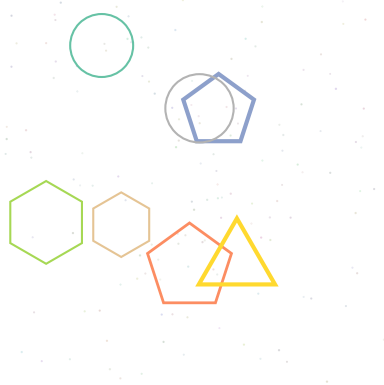[{"shape": "circle", "thickness": 1.5, "radius": 0.41, "center": [0.264, 0.882]}, {"shape": "pentagon", "thickness": 2, "radius": 0.57, "center": [0.492, 0.306]}, {"shape": "pentagon", "thickness": 3, "radius": 0.48, "center": [0.568, 0.711]}, {"shape": "hexagon", "thickness": 1.5, "radius": 0.54, "center": [0.12, 0.422]}, {"shape": "triangle", "thickness": 3, "radius": 0.57, "center": [0.615, 0.318]}, {"shape": "hexagon", "thickness": 1.5, "radius": 0.42, "center": [0.315, 0.416]}, {"shape": "circle", "thickness": 1.5, "radius": 0.44, "center": [0.518, 0.719]}]